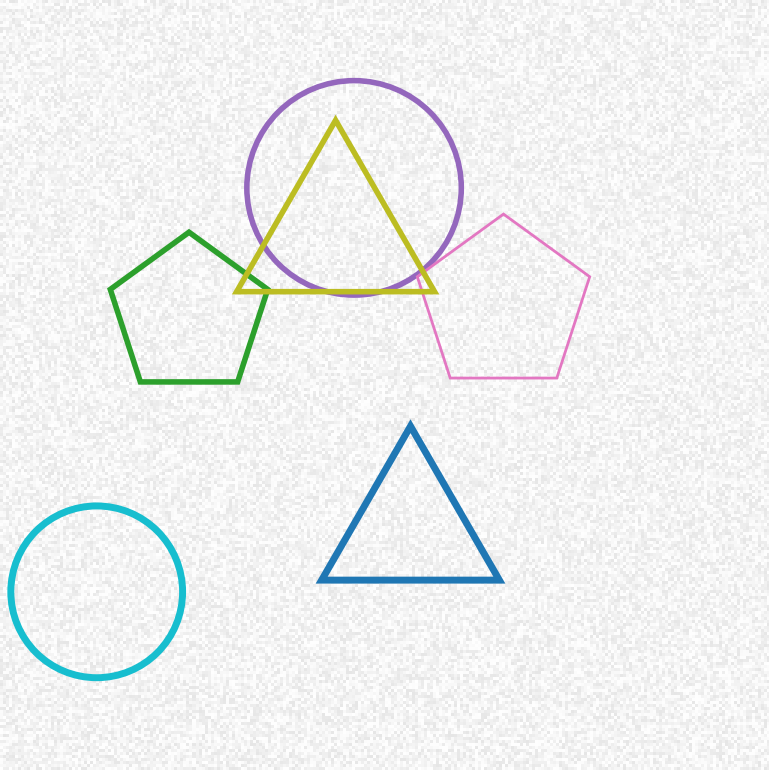[{"shape": "triangle", "thickness": 2.5, "radius": 0.67, "center": [0.533, 0.313]}, {"shape": "pentagon", "thickness": 2, "radius": 0.54, "center": [0.245, 0.591]}, {"shape": "circle", "thickness": 2, "radius": 0.7, "center": [0.46, 0.756]}, {"shape": "pentagon", "thickness": 1, "radius": 0.59, "center": [0.654, 0.604]}, {"shape": "triangle", "thickness": 2, "radius": 0.74, "center": [0.436, 0.695]}, {"shape": "circle", "thickness": 2.5, "radius": 0.56, "center": [0.126, 0.231]}]